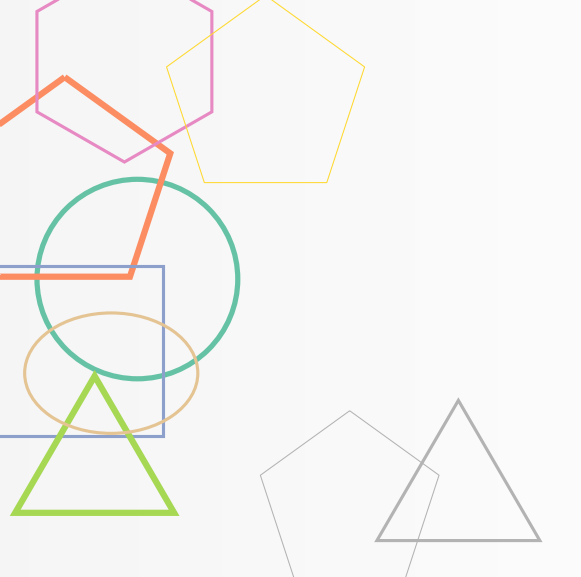[{"shape": "circle", "thickness": 2.5, "radius": 0.86, "center": [0.236, 0.516]}, {"shape": "pentagon", "thickness": 3, "radius": 0.96, "center": [0.111, 0.675]}, {"shape": "square", "thickness": 1.5, "radius": 0.73, "center": [0.134, 0.391]}, {"shape": "hexagon", "thickness": 1.5, "radius": 0.87, "center": [0.214, 0.892]}, {"shape": "triangle", "thickness": 3, "radius": 0.79, "center": [0.163, 0.19]}, {"shape": "pentagon", "thickness": 0.5, "radius": 0.9, "center": [0.457, 0.828]}, {"shape": "oval", "thickness": 1.5, "radius": 0.74, "center": [0.191, 0.353]}, {"shape": "triangle", "thickness": 1.5, "radius": 0.81, "center": [0.789, 0.144]}, {"shape": "pentagon", "thickness": 0.5, "radius": 0.81, "center": [0.602, 0.126]}]